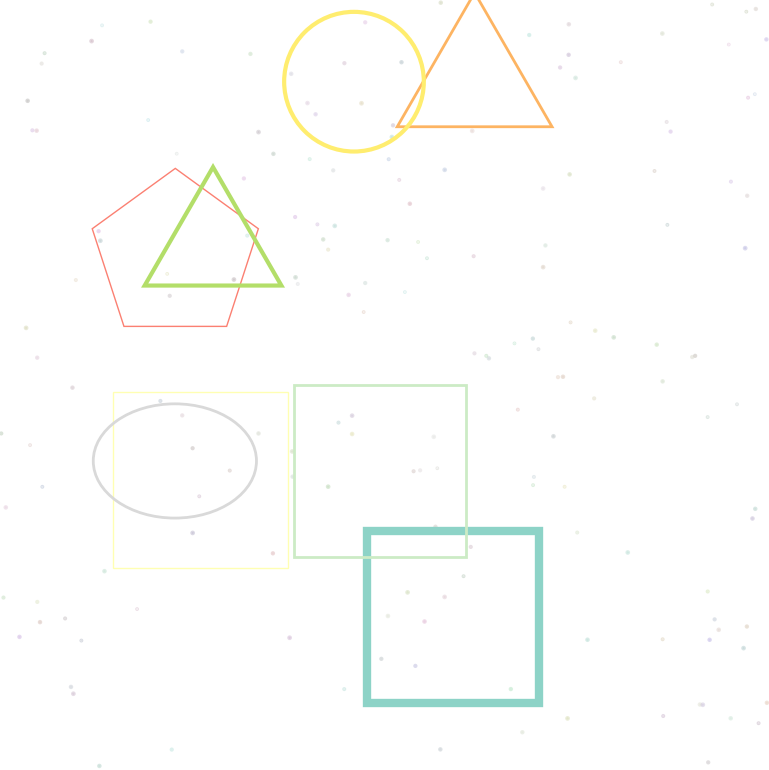[{"shape": "square", "thickness": 3, "radius": 0.56, "center": [0.588, 0.198]}, {"shape": "square", "thickness": 0.5, "radius": 0.57, "center": [0.26, 0.377]}, {"shape": "pentagon", "thickness": 0.5, "radius": 0.57, "center": [0.228, 0.668]}, {"shape": "triangle", "thickness": 1, "radius": 0.58, "center": [0.616, 0.893]}, {"shape": "triangle", "thickness": 1.5, "radius": 0.51, "center": [0.277, 0.68]}, {"shape": "oval", "thickness": 1, "radius": 0.53, "center": [0.227, 0.401]}, {"shape": "square", "thickness": 1, "radius": 0.56, "center": [0.493, 0.388]}, {"shape": "circle", "thickness": 1.5, "radius": 0.45, "center": [0.46, 0.894]}]